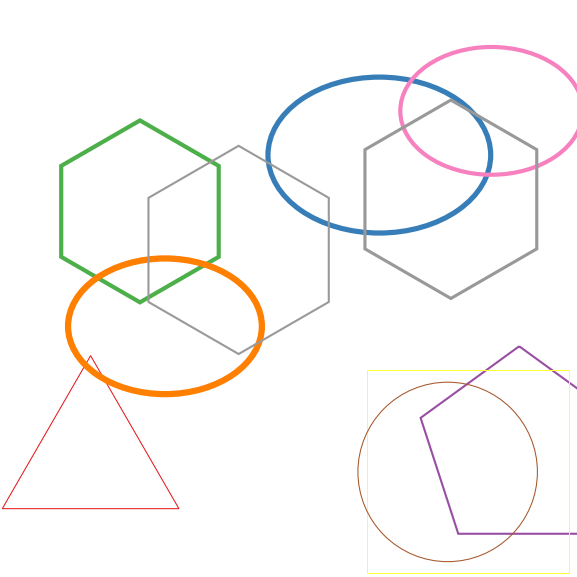[{"shape": "triangle", "thickness": 0.5, "radius": 0.88, "center": [0.157, 0.207]}, {"shape": "oval", "thickness": 2.5, "radius": 0.96, "center": [0.657, 0.731]}, {"shape": "hexagon", "thickness": 2, "radius": 0.79, "center": [0.242, 0.633]}, {"shape": "pentagon", "thickness": 1, "radius": 0.9, "center": [0.899, 0.22]}, {"shape": "oval", "thickness": 3, "radius": 0.84, "center": [0.286, 0.434]}, {"shape": "square", "thickness": 0.5, "radius": 0.88, "center": [0.81, 0.183]}, {"shape": "circle", "thickness": 0.5, "radius": 0.78, "center": [0.775, 0.182]}, {"shape": "oval", "thickness": 2, "radius": 0.79, "center": [0.851, 0.807]}, {"shape": "hexagon", "thickness": 1.5, "radius": 0.86, "center": [0.781, 0.654]}, {"shape": "hexagon", "thickness": 1, "radius": 0.9, "center": [0.413, 0.566]}]